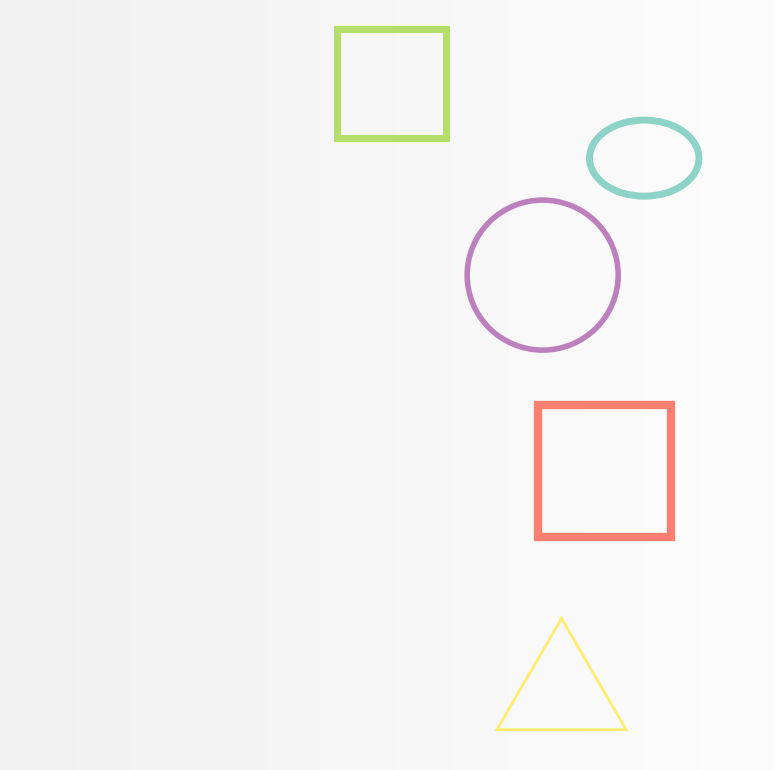[{"shape": "oval", "thickness": 2.5, "radius": 0.35, "center": [0.831, 0.795]}, {"shape": "square", "thickness": 3, "radius": 0.43, "center": [0.78, 0.388]}, {"shape": "square", "thickness": 2.5, "radius": 0.35, "center": [0.505, 0.891]}, {"shape": "circle", "thickness": 2, "radius": 0.49, "center": [0.7, 0.643]}, {"shape": "triangle", "thickness": 1, "radius": 0.48, "center": [0.725, 0.101]}]